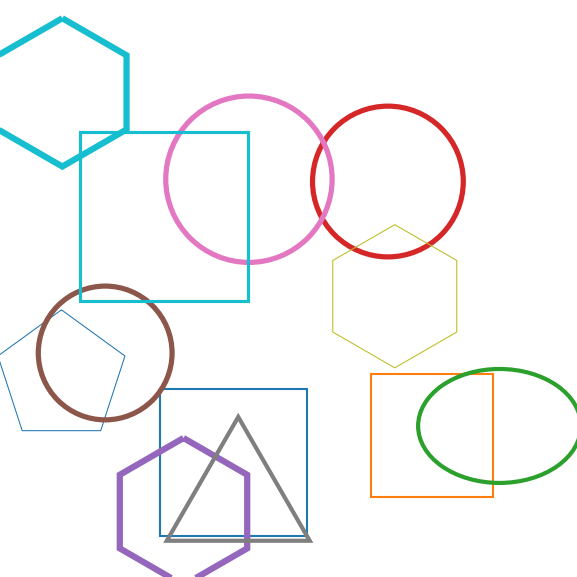[{"shape": "pentagon", "thickness": 0.5, "radius": 0.58, "center": [0.106, 0.347]}, {"shape": "square", "thickness": 1, "radius": 0.64, "center": [0.405, 0.199]}, {"shape": "square", "thickness": 1, "radius": 0.53, "center": [0.748, 0.245]}, {"shape": "oval", "thickness": 2, "radius": 0.7, "center": [0.865, 0.262]}, {"shape": "circle", "thickness": 2.5, "radius": 0.65, "center": [0.672, 0.685]}, {"shape": "hexagon", "thickness": 3, "radius": 0.64, "center": [0.318, 0.113]}, {"shape": "circle", "thickness": 2.5, "radius": 0.58, "center": [0.182, 0.388]}, {"shape": "circle", "thickness": 2.5, "radius": 0.72, "center": [0.431, 0.689]}, {"shape": "triangle", "thickness": 2, "radius": 0.71, "center": [0.413, 0.134]}, {"shape": "hexagon", "thickness": 0.5, "radius": 0.62, "center": [0.684, 0.486]}, {"shape": "hexagon", "thickness": 3, "radius": 0.64, "center": [0.108, 0.839]}, {"shape": "square", "thickness": 1.5, "radius": 0.73, "center": [0.284, 0.624]}]